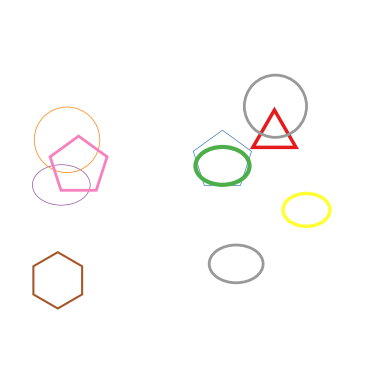[{"shape": "triangle", "thickness": 2.5, "radius": 0.32, "center": [0.713, 0.65]}, {"shape": "pentagon", "thickness": 0.5, "radius": 0.4, "center": [0.578, 0.582]}, {"shape": "oval", "thickness": 3, "radius": 0.35, "center": [0.578, 0.569]}, {"shape": "oval", "thickness": 0.5, "radius": 0.38, "center": [0.159, 0.52]}, {"shape": "circle", "thickness": 0.5, "radius": 0.43, "center": [0.174, 0.637]}, {"shape": "oval", "thickness": 2.5, "radius": 0.3, "center": [0.796, 0.455]}, {"shape": "hexagon", "thickness": 1.5, "radius": 0.37, "center": [0.15, 0.272]}, {"shape": "pentagon", "thickness": 2, "radius": 0.39, "center": [0.204, 0.569]}, {"shape": "oval", "thickness": 2, "radius": 0.35, "center": [0.613, 0.315]}, {"shape": "circle", "thickness": 2, "radius": 0.4, "center": [0.715, 0.724]}]